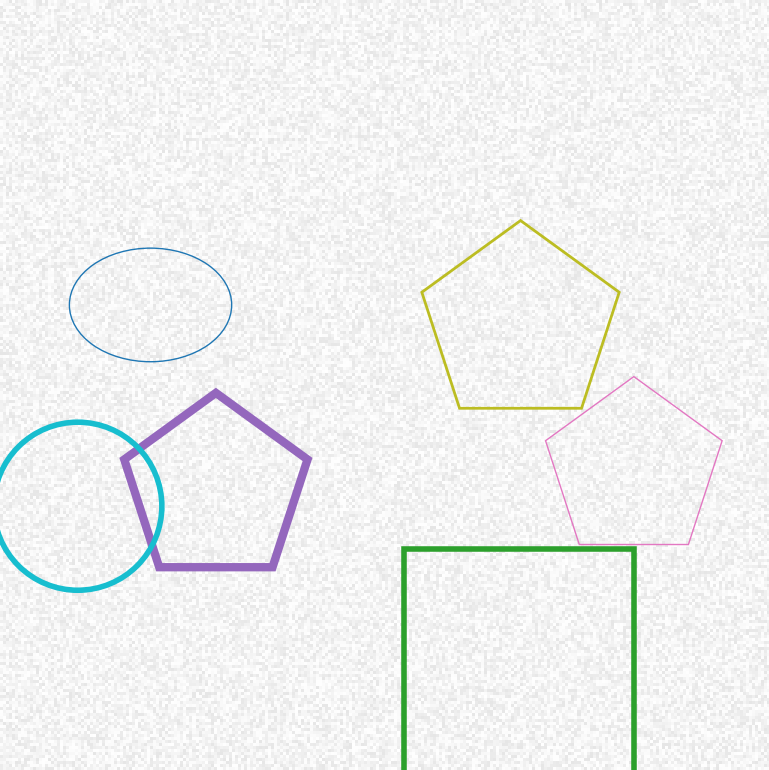[{"shape": "oval", "thickness": 0.5, "radius": 0.53, "center": [0.195, 0.604]}, {"shape": "square", "thickness": 2, "radius": 0.74, "center": [0.674, 0.138]}, {"shape": "pentagon", "thickness": 3, "radius": 0.63, "center": [0.28, 0.365]}, {"shape": "pentagon", "thickness": 0.5, "radius": 0.6, "center": [0.823, 0.39]}, {"shape": "pentagon", "thickness": 1, "radius": 0.67, "center": [0.676, 0.579]}, {"shape": "circle", "thickness": 2, "radius": 0.55, "center": [0.101, 0.343]}]